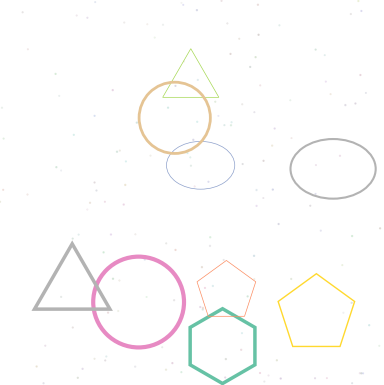[{"shape": "hexagon", "thickness": 2.5, "radius": 0.49, "center": [0.578, 0.101]}, {"shape": "pentagon", "thickness": 0.5, "radius": 0.4, "center": [0.588, 0.243]}, {"shape": "oval", "thickness": 0.5, "radius": 0.44, "center": [0.521, 0.571]}, {"shape": "circle", "thickness": 3, "radius": 0.59, "center": [0.36, 0.215]}, {"shape": "triangle", "thickness": 0.5, "radius": 0.42, "center": [0.496, 0.789]}, {"shape": "pentagon", "thickness": 1, "radius": 0.52, "center": [0.822, 0.185]}, {"shape": "circle", "thickness": 2, "radius": 0.46, "center": [0.454, 0.694]}, {"shape": "triangle", "thickness": 2.5, "radius": 0.57, "center": [0.188, 0.254]}, {"shape": "oval", "thickness": 1.5, "radius": 0.55, "center": [0.865, 0.561]}]